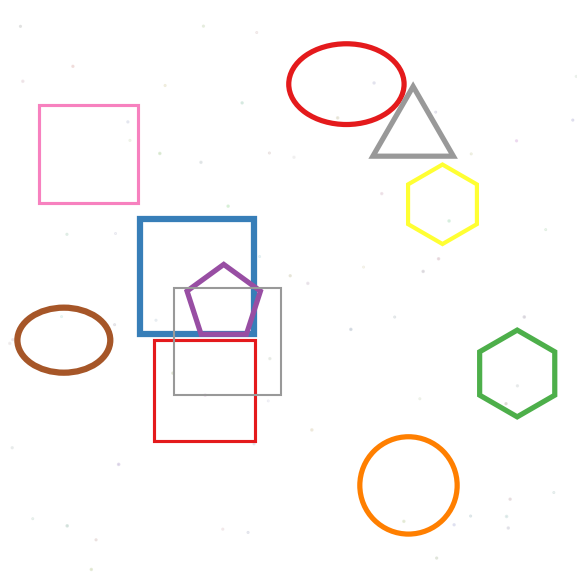[{"shape": "oval", "thickness": 2.5, "radius": 0.5, "center": [0.6, 0.853]}, {"shape": "square", "thickness": 1.5, "radius": 0.44, "center": [0.354, 0.323]}, {"shape": "square", "thickness": 3, "radius": 0.5, "center": [0.341, 0.521]}, {"shape": "hexagon", "thickness": 2.5, "radius": 0.38, "center": [0.896, 0.352]}, {"shape": "pentagon", "thickness": 2.5, "radius": 0.33, "center": [0.387, 0.474]}, {"shape": "circle", "thickness": 2.5, "radius": 0.42, "center": [0.707, 0.159]}, {"shape": "hexagon", "thickness": 2, "radius": 0.34, "center": [0.766, 0.645]}, {"shape": "oval", "thickness": 3, "radius": 0.4, "center": [0.111, 0.41]}, {"shape": "square", "thickness": 1.5, "radius": 0.43, "center": [0.153, 0.732]}, {"shape": "square", "thickness": 1, "radius": 0.46, "center": [0.395, 0.408]}, {"shape": "triangle", "thickness": 2.5, "radius": 0.4, "center": [0.715, 0.769]}]